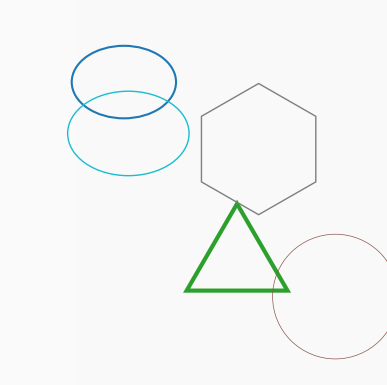[{"shape": "oval", "thickness": 1.5, "radius": 0.67, "center": [0.32, 0.787]}, {"shape": "triangle", "thickness": 3, "radius": 0.75, "center": [0.612, 0.32]}, {"shape": "circle", "thickness": 0.5, "radius": 0.81, "center": [0.865, 0.23]}, {"shape": "hexagon", "thickness": 1, "radius": 0.85, "center": [0.667, 0.613]}, {"shape": "oval", "thickness": 1, "radius": 0.78, "center": [0.331, 0.653]}]